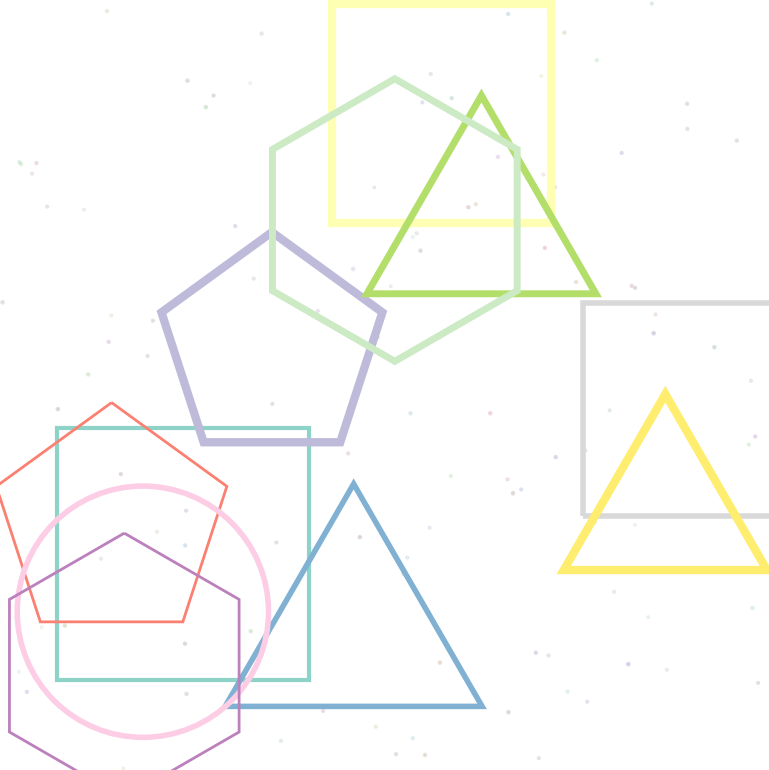[{"shape": "square", "thickness": 1.5, "radius": 0.82, "center": [0.238, 0.28]}, {"shape": "square", "thickness": 3, "radius": 0.71, "center": [0.574, 0.853]}, {"shape": "pentagon", "thickness": 3, "radius": 0.75, "center": [0.353, 0.548]}, {"shape": "pentagon", "thickness": 1, "radius": 0.79, "center": [0.145, 0.32]}, {"shape": "triangle", "thickness": 2, "radius": 0.96, "center": [0.459, 0.179]}, {"shape": "triangle", "thickness": 2.5, "radius": 0.86, "center": [0.625, 0.704]}, {"shape": "circle", "thickness": 2, "radius": 0.82, "center": [0.186, 0.206]}, {"shape": "square", "thickness": 2, "radius": 0.69, "center": [0.896, 0.468]}, {"shape": "hexagon", "thickness": 1, "radius": 0.86, "center": [0.161, 0.135]}, {"shape": "hexagon", "thickness": 2.5, "radius": 0.92, "center": [0.513, 0.714]}, {"shape": "triangle", "thickness": 3, "radius": 0.76, "center": [0.864, 0.336]}]